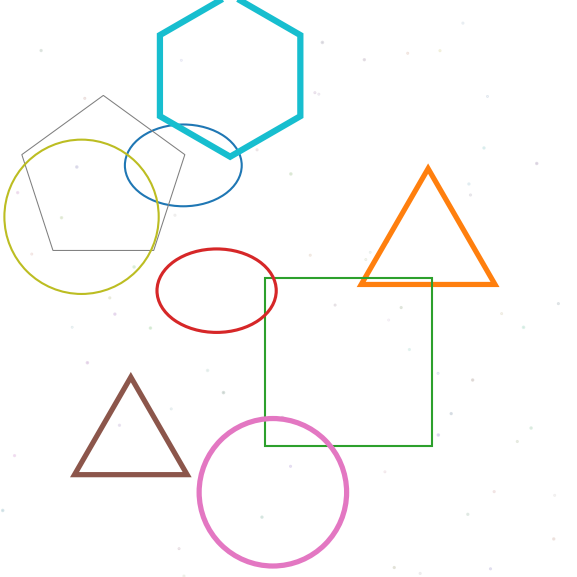[{"shape": "oval", "thickness": 1, "radius": 0.51, "center": [0.317, 0.713]}, {"shape": "triangle", "thickness": 2.5, "radius": 0.67, "center": [0.741, 0.573]}, {"shape": "square", "thickness": 1, "radius": 0.73, "center": [0.603, 0.373]}, {"shape": "oval", "thickness": 1.5, "radius": 0.52, "center": [0.375, 0.496]}, {"shape": "triangle", "thickness": 2.5, "radius": 0.56, "center": [0.227, 0.233]}, {"shape": "circle", "thickness": 2.5, "radius": 0.64, "center": [0.473, 0.147]}, {"shape": "pentagon", "thickness": 0.5, "radius": 0.74, "center": [0.179, 0.686]}, {"shape": "circle", "thickness": 1, "radius": 0.67, "center": [0.141, 0.624]}, {"shape": "hexagon", "thickness": 3, "radius": 0.7, "center": [0.399, 0.868]}]